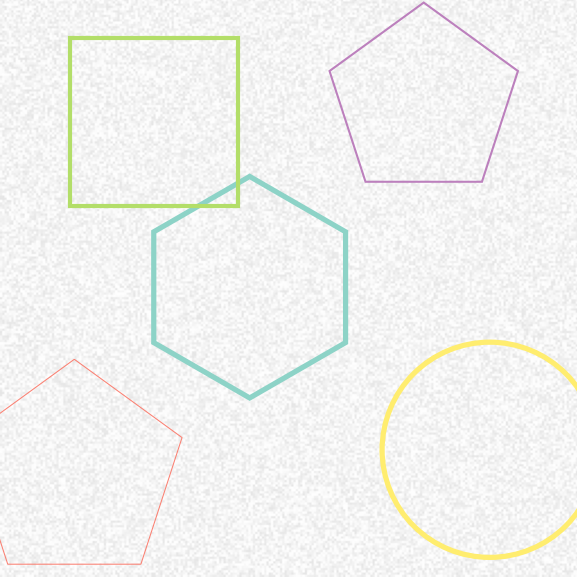[{"shape": "hexagon", "thickness": 2.5, "radius": 0.96, "center": [0.432, 0.502]}, {"shape": "pentagon", "thickness": 0.5, "radius": 0.98, "center": [0.129, 0.181]}, {"shape": "square", "thickness": 2, "radius": 0.73, "center": [0.266, 0.788]}, {"shape": "pentagon", "thickness": 1, "radius": 0.86, "center": [0.734, 0.823]}, {"shape": "circle", "thickness": 2.5, "radius": 0.93, "center": [0.848, 0.22]}]